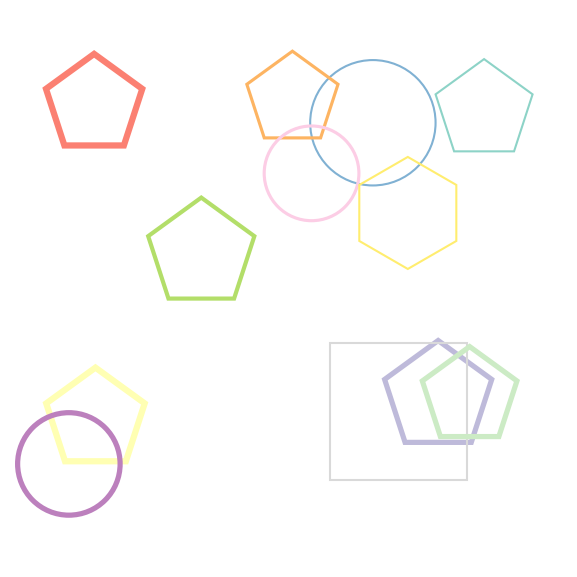[{"shape": "pentagon", "thickness": 1, "radius": 0.44, "center": [0.838, 0.809]}, {"shape": "pentagon", "thickness": 3, "radius": 0.45, "center": [0.165, 0.273]}, {"shape": "pentagon", "thickness": 2.5, "radius": 0.49, "center": [0.759, 0.312]}, {"shape": "pentagon", "thickness": 3, "radius": 0.44, "center": [0.163, 0.818]}, {"shape": "circle", "thickness": 1, "radius": 0.54, "center": [0.646, 0.787]}, {"shape": "pentagon", "thickness": 1.5, "radius": 0.41, "center": [0.506, 0.828]}, {"shape": "pentagon", "thickness": 2, "radius": 0.48, "center": [0.349, 0.56]}, {"shape": "circle", "thickness": 1.5, "radius": 0.41, "center": [0.539, 0.699]}, {"shape": "square", "thickness": 1, "radius": 0.59, "center": [0.689, 0.287]}, {"shape": "circle", "thickness": 2.5, "radius": 0.44, "center": [0.119, 0.196]}, {"shape": "pentagon", "thickness": 2.5, "radius": 0.43, "center": [0.813, 0.313]}, {"shape": "hexagon", "thickness": 1, "radius": 0.49, "center": [0.706, 0.63]}]